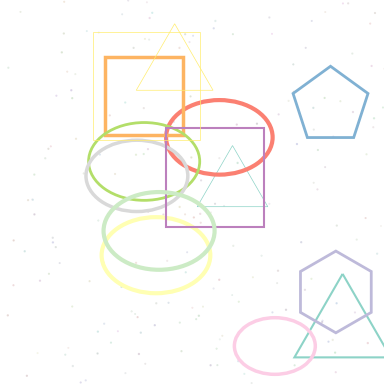[{"shape": "triangle", "thickness": 1.5, "radius": 0.72, "center": [0.89, 0.144]}, {"shape": "triangle", "thickness": 0.5, "radius": 0.53, "center": [0.604, 0.516]}, {"shape": "oval", "thickness": 3, "radius": 0.71, "center": [0.405, 0.337]}, {"shape": "hexagon", "thickness": 2, "radius": 0.53, "center": [0.872, 0.242]}, {"shape": "oval", "thickness": 3, "radius": 0.69, "center": [0.57, 0.643]}, {"shape": "pentagon", "thickness": 2, "radius": 0.51, "center": [0.859, 0.726]}, {"shape": "square", "thickness": 2.5, "radius": 0.51, "center": [0.373, 0.751]}, {"shape": "oval", "thickness": 2, "radius": 0.72, "center": [0.374, 0.581]}, {"shape": "oval", "thickness": 2.5, "radius": 0.53, "center": [0.714, 0.101]}, {"shape": "oval", "thickness": 2.5, "radius": 0.66, "center": [0.356, 0.543]}, {"shape": "square", "thickness": 1.5, "radius": 0.64, "center": [0.558, 0.539]}, {"shape": "oval", "thickness": 3, "radius": 0.72, "center": [0.413, 0.4]}, {"shape": "triangle", "thickness": 0.5, "radius": 0.58, "center": [0.454, 0.823]}, {"shape": "square", "thickness": 0.5, "radius": 0.7, "center": [0.38, 0.778]}]